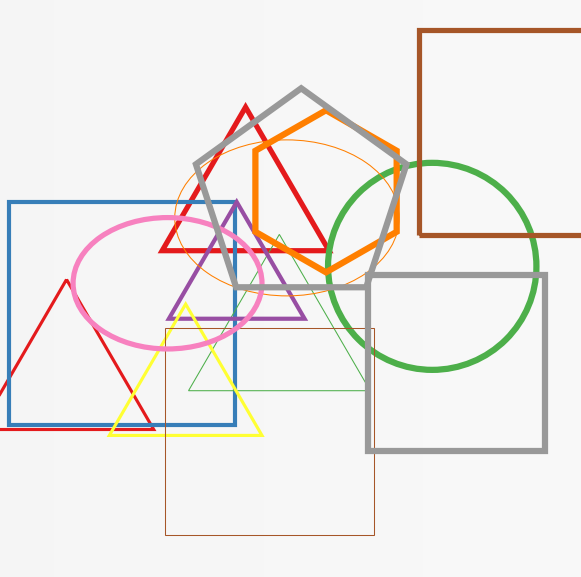[{"shape": "triangle", "thickness": 2.5, "radius": 0.83, "center": [0.423, 0.648]}, {"shape": "triangle", "thickness": 1.5, "radius": 0.87, "center": [0.114, 0.342]}, {"shape": "square", "thickness": 2, "radius": 0.97, "center": [0.21, 0.457]}, {"shape": "circle", "thickness": 3, "radius": 0.9, "center": [0.744, 0.538]}, {"shape": "triangle", "thickness": 0.5, "radius": 0.9, "center": [0.481, 0.413]}, {"shape": "triangle", "thickness": 2, "radius": 0.67, "center": [0.407, 0.515]}, {"shape": "oval", "thickness": 0.5, "radius": 0.96, "center": [0.494, 0.622]}, {"shape": "hexagon", "thickness": 3, "radius": 0.7, "center": [0.561, 0.668]}, {"shape": "triangle", "thickness": 1.5, "radius": 0.76, "center": [0.319, 0.321]}, {"shape": "square", "thickness": 0.5, "radius": 0.9, "center": [0.464, 0.252]}, {"shape": "square", "thickness": 2.5, "radius": 0.89, "center": [0.898, 0.77]}, {"shape": "oval", "thickness": 2.5, "radius": 0.81, "center": [0.288, 0.509]}, {"shape": "square", "thickness": 3, "radius": 0.76, "center": [0.786, 0.37]}, {"shape": "pentagon", "thickness": 3, "radius": 0.95, "center": [0.518, 0.656]}]